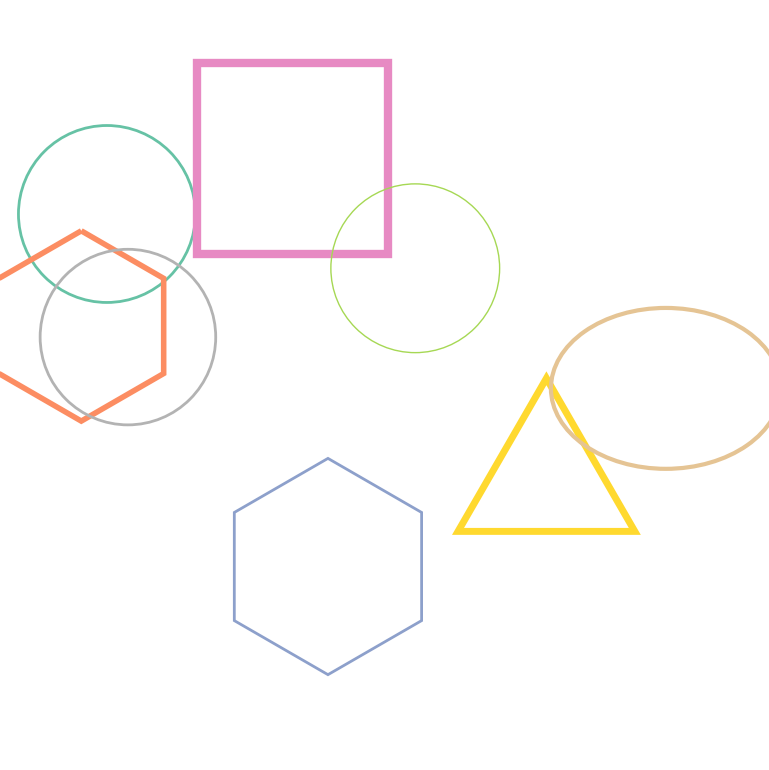[{"shape": "circle", "thickness": 1, "radius": 0.57, "center": [0.139, 0.722]}, {"shape": "hexagon", "thickness": 2, "radius": 0.62, "center": [0.106, 0.577]}, {"shape": "hexagon", "thickness": 1, "radius": 0.7, "center": [0.426, 0.264]}, {"shape": "square", "thickness": 3, "radius": 0.62, "center": [0.38, 0.794]}, {"shape": "circle", "thickness": 0.5, "radius": 0.55, "center": [0.539, 0.652]}, {"shape": "triangle", "thickness": 2.5, "radius": 0.66, "center": [0.71, 0.376]}, {"shape": "oval", "thickness": 1.5, "radius": 0.75, "center": [0.865, 0.496]}, {"shape": "circle", "thickness": 1, "radius": 0.57, "center": [0.166, 0.562]}]